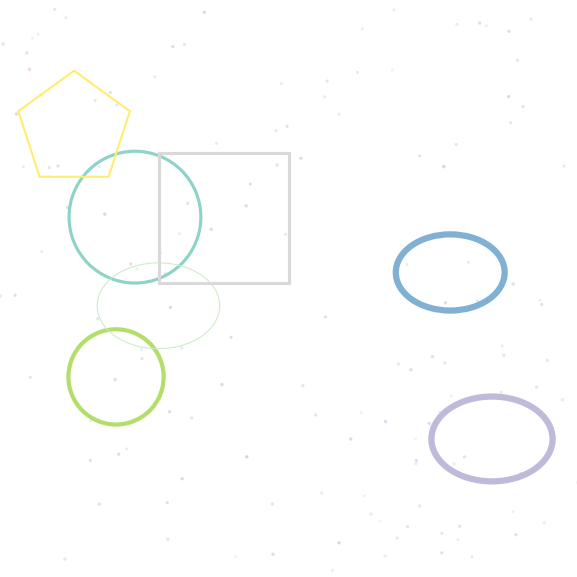[{"shape": "circle", "thickness": 1.5, "radius": 0.57, "center": [0.234, 0.623]}, {"shape": "oval", "thickness": 3, "radius": 0.52, "center": [0.852, 0.239]}, {"shape": "oval", "thickness": 3, "radius": 0.47, "center": [0.78, 0.527]}, {"shape": "circle", "thickness": 2, "radius": 0.41, "center": [0.201, 0.346]}, {"shape": "square", "thickness": 1.5, "radius": 0.56, "center": [0.388, 0.622]}, {"shape": "oval", "thickness": 0.5, "radius": 0.53, "center": [0.274, 0.47]}, {"shape": "pentagon", "thickness": 1, "radius": 0.51, "center": [0.128, 0.775]}]